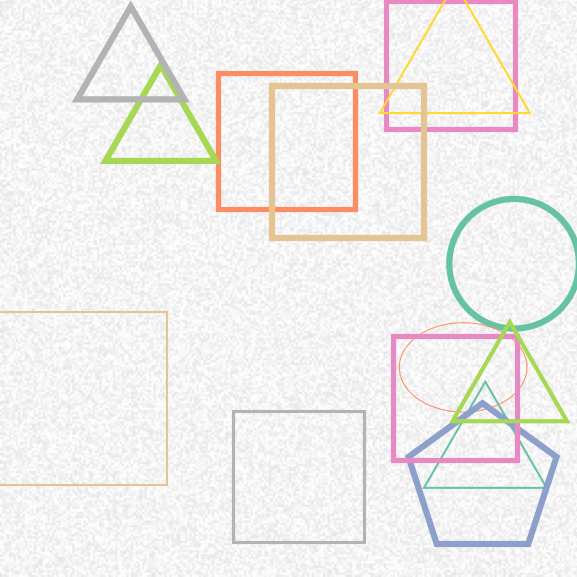[{"shape": "circle", "thickness": 3, "radius": 0.56, "center": [0.89, 0.542]}, {"shape": "triangle", "thickness": 1, "radius": 0.61, "center": [0.84, 0.216]}, {"shape": "oval", "thickness": 0.5, "radius": 0.55, "center": [0.802, 0.363]}, {"shape": "square", "thickness": 2.5, "radius": 0.59, "center": [0.496, 0.755]}, {"shape": "pentagon", "thickness": 3, "radius": 0.67, "center": [0.836, 0.166]}, {"shape": "square", "thickness": 2.5, "radius": 0.54, "center": [0.787, 0.31]}, {"shape": "square", "thickness": 2.5, "radius": 0.56, "center": [0.78, 0.887]}, {"shape": "triangle", "thickness": 3, "radius": 0.55, "center": [0.278, 0.776]}, {"shape": "triangle", "thickness": 2, "radius": 0.57, "center": [0.883, 0.327]}, {"shape": "triangle", "thickness": 1, "radius": 0.75, "center": [0.788, 0.878]}, {"shape": "square", "thickness": 3, "radius": 0.66, "center": [0.603, 0.718]}, {"shape": "square", "thickness": 1, "radius": 0.75, "center": [0.14, 0.309]}, {"shape": "square", "thickness": 1.5, "radius": 0.57, "center": [0.517, 0.174]}, {"shape": "triangle", "thickness": 3, "radius": 0.54, "center": [0.226, 0.881]}]